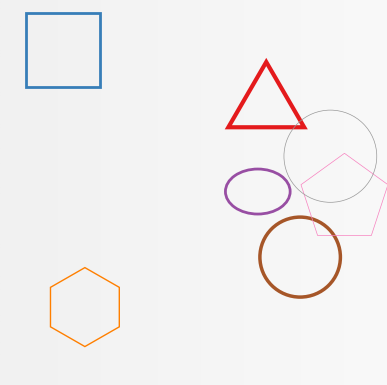[{"shape": "triangle", "thickness": 3, "radius": 0.57, "center": [0.687, 0.726]}, {"shape": "square", "thickness": 2, "radius": 0.48, "center": [0.162, 0.87]}, {"shape": "oval", "thickness": 2, "radius": 0.42, "center": [0.665, 0.502]}, {"shape": "hexagon", "thickness": 1, "radius": 0.51, "center": [0.219, 0.202]}, {"shape": "circle", "thickness": 2.5, "radius": 0.52, "center": [0.775, 0.332]}, {"shape": "pentagon", "thickness": 0.5, "radius": 0.59, "center": [0.889, 0.484]}, {"shape": "circle", "thickness": 0.5, "radius": 0.6, "center": [0.853, 0.594]}]